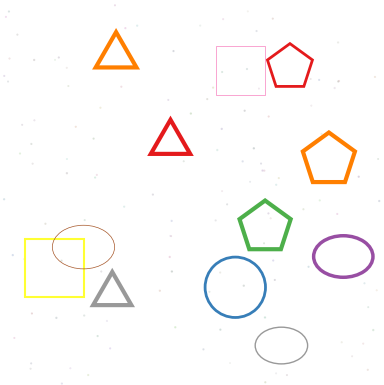[{"shape": "triangle", "thickness": 3, "radius": 0.3, "center": [0.443, 0.63]}, {"shape": "pentagon", "thickness": 2, "radius": 0.31, "center": [0.753, 0.825]}, {"shape": "circle", "thickness": 2, "radius": 0.39, "center": [0.611, 0.254]}, {"shape": "pentagon", "thickness": 3, "radius": 0.35, "center": [0.689, 0.409]}, {"shape": "oval", "thickness": 2.5, "radius": 0.39, "center": [0.892, 0.334]}, {"shape": "triangle", "thickness": 3, "radius": 0.31, "center": [0.302, 0.855]}, {"shape": "pentagon", "thickness": 3, "radius": 0.36, "center": [0.854, 0.585]}, {"shape": "square", "thickness": 1.5, "radius": 0.38, "center": [0.142, 0.304]}, {"shape": "oval", "thickness": 0.5, "radius": 0.4, "center": [0.217, 0.358]}, {"shape": "square", "thickness": 0.5, "radius": 0.32, "center": [0.625, 0.818]}, {"shape": "oval", "thickness": 1, "radius": 0.34, "center": [0.731, 0.103]}, {"shape": "triangle", "thickness": 3, "radius": 0.29, "center": [0.292, 0.236]}]